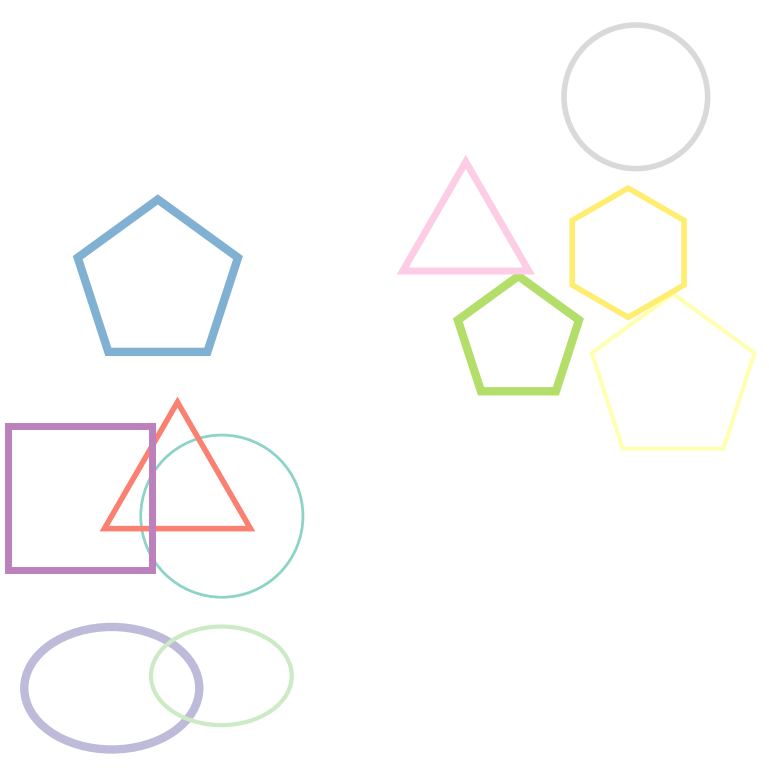[{"shape": "circle", "thickness": 1, "radius": 0.53, "center": [0.288, 0.33]}, {"shape": "pentagon", "thickness": 1.5, "radius": 0.56, "center": [0.874, 0.507]}, {"shape": "oval", "thickness": 3, "radius": 0.57, "center": [0.145, 0.106]}, {"shape": "triangle", "thickness": 2, "radius": 0.55, "center": [0.23, 0.368]}, {"shape": "pentagon", "thickness": 3, "radius": 0.55, "center": [0.205, 0.632]}, {"shape": "pentagon", "thickness": 3, "radius": 0.41, "center": [0.673, 0.559]}, {"shape": "triangle", "thickness": 2.5, "radius": 0.47, "center": [0.605, 0.695]}, {"shape": "circle", "thickness": 2, "radius": 0.47, "center": [0.826, 0.874]}, {"shape": "square", "thickness": 2.5, "radius": 0.47, "center": [0.105, 0.353]}, {"shape": "oval", "thickness": 1.5, "radius": 0.46, "center": [0.288, 0.122]}, {"shape": "hexagon", "thickness": 2, "radius": 0.42, "center": [0.816, 0.672]}]